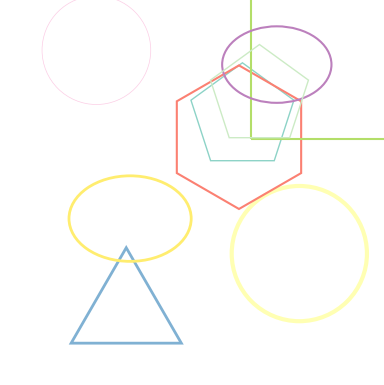[{"shape": "pentagon", "thickness": 1, "radius": 0.7, "center": [0.63, 0.696]}, {"shape": "circle", "thickness": 3, "radius": 0.88, "center": [0.777, 0.341]}, {"shape": "hexagon", "thickness": 1.5, "radius": 0.93, "center": [0.621, 0.644]}, {"shape": "triangle", "thickness": 2, "radius": 0.83, "center": [0.328, 0.191]}, {"shape": "square", "thickness": 1.5, "radius": 0.94, "center": [0.84, 0.827]}, {"shape": "circle", "thickness": 0.5, "radius": 0.71, "center": [0.25, 0.87]}, {"shape": "oval", "thickness": 1.5, "radius": 0.71, "center": [0.719, 0.832]}, {"shape": "pentagon", "thickness": 1, "radius": 0.67, "center": [0.674, 0.751]}, {"shape": "oval", "thickness": 2, "radius": 0.79, "center": [0.338, 0.432]}]